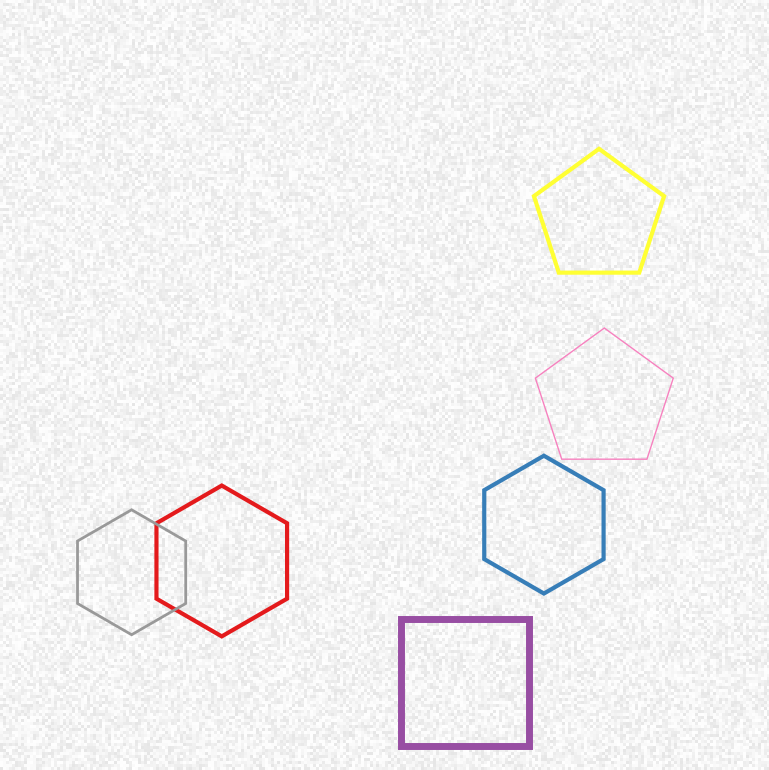[{"shape": "hexagon", "thickness": 1.5, "radius": 0.49, "center": [0.288, 0.271]}, {"shape": "hexagon", "thickness": 1.5, "radius": 0.45, "center": [0.706, 0.319]}, {"shape": "square", "thickness": 2.5, "radius": 0.41, "center": [0.604, 0.114]}, {"shape": "pentagon", "thickness": 1.5, "radius": 0.44, "center": [0.778, 0.718]}, {"shape": "pentagon", "thickness": 0.5, "radius": 0.47, "center": [0.785, 0.48]}, {"shape": "hexagon", "thickness": 1, "radius": 0.41, "center": [0.171, 0.257]}]